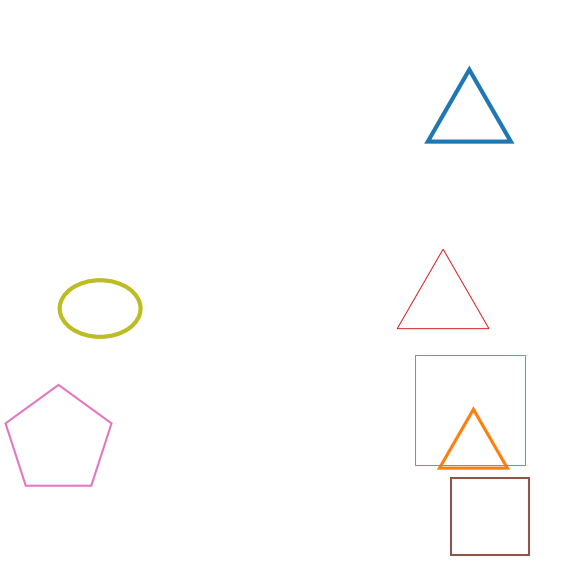[{"shape": "triangle", "thickness": 2, "radius": 0.42, "center": [0.813, 0.795]}, {"shape": "triangle", "thickness": 1.5, "radius": 0.34, "center": [0.82, 0.222]}, {"shape": "triangle", "thickness": 0.5, "radius": 0.46, "center": [0.767, 0.476]}, {"shape": "square", "thickness": 1, "radius": 0.34, "center": [0.848, 0.105]}, {"shape": "pentagon", "thickness": 1, "radius": 0.48, "center": [0.101, 0.236]}, {"shape": "oval", "thickness": 2, "radius": 0.35, "center": [0.173, 0.465]}, {"shape": "square", "thickness": 0.5, "radius": 0.48, "center": [0.814, 0.289]}]